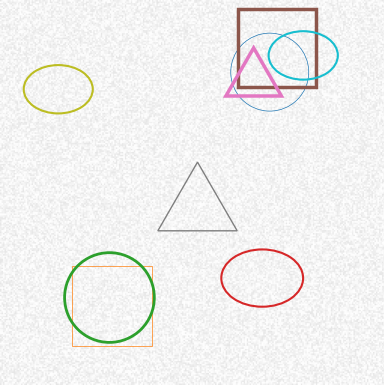[{"shape": "circle", "thickness": 0.5, "radius": 0.51, "center": [0.701, 0.813]}, {"shape": "square", "thickness": 0.5, "radius": 0.52, "center": [0.29, 0.204]}, {"shape": "circle", "thickness": 2, "radius": 0.58, "center": [0.284, 0.227]}, {"shape": "oval", "thickness": 1.5, "radius": 0.53, "center": [0.681, 0.278]}, {"shape": "square", "thickness": 2.5, "radius": 0.51, "center": [0.719, 0.874]}, {"shape": "triangle", "thickness": 2.5, "radius": 0.42, "center": [0.659, 0.792]}, {"shape": "triangle", "thickness": 1, "radius": 0.59, "center": [0.513, 0.46]}, {"shape": "oval", "thickness": 1.5, "radius": 0.45, "center": [0.151, 0.768]}, {"shape": "oval", "thickness": 1.5, "radius": 0.45, "center": [0.788, 0.856]}]